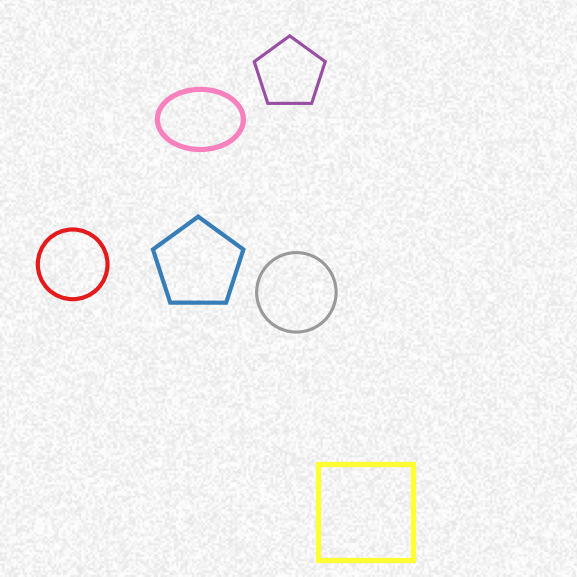[{"shape": "circle", "thickness": 2, "radius": 0.3, "center": [0.126, 0.541]}, {"shape": "pentagon", "thickness": 2, "radius": 0.41, "center": [0.343, 0.542]}, {"shape": "pentagon", "thickness": 1.5, "radius": 0.32, "center": [0.502, 0.872]}, {"shape": "square", "thickness": 2.5, "radius": 0.41, "center": [0.633, 0.113]}, {"shape": "oval", "thickness": 2.5, "radius": 0.37, "center": [0.347, 0.792]}, {"shape": "circle", "thickness": 1.5, "radius": 0.34, "center": [0.513, 0.493]}]